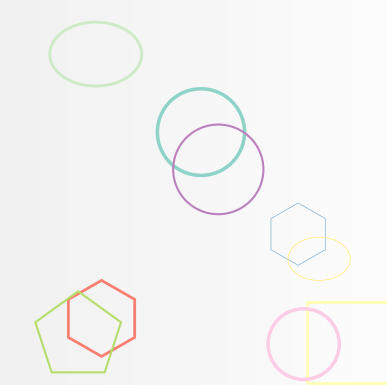[{"shape": "circle", "thickness": 2.5, "radius": 0.56, "center": [0.519, 0.657]}, {"shape": "square", "thickness": 2, "radius": 0.53, "center": [0.898, 0.111]}, {"shape": "hexagon", "thickness": 2, "radius": 0.49, "center": [0.262, 0.173]}, {"shape": "hexagon", "thickness": 0.5, "radius": 0.4, "center": [0.769, 0.392]}, {"shape": "pentagon", "thickness": 1.5, "radius": 0.58, "center": [0.202, 0.127]}, {"shape": "circle", "thickness": 2.5, "radius": 0.46, "center": [0.784, 0.106]}, {"shape": "circle", "thickness": 1.5, "radius": 0.58, "center": [0.563, 0.56]}, {"shape": "oval", "thickness": 2, "radius": 0.59, "center": [0.247, 0.859]}, {"shape": "oval", "thickness": 0.5, "radius": 0.4, "center": [0.824, 0.328]}]